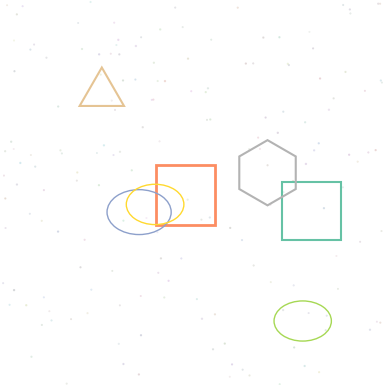[{"shape": "square", "thickness": 1.5, "radius": 0.38, "center": [0.81, 0.452]}, {"shape": "square", "thickness": 2, "radius": 0.39, "center": [0.481, 0.494]}, {"shape": "oval", "thickness": 1, "radius": 0.42, "center": [0.361, 0.449]}, {"shape": "oval", "thickness": 1, "radius": 0.37, "center": [0.786, 0.166]}, {"shape": "oval", "thickness": 1, "radius": 0.37, "center": [0.403, 0.469]}, {"shape": "triangle", "thickness": 1.5, "radius": 0.33, "center": [0.264, 0.758]}, {"shape": "hexagon", "thickness": 1.5, "radius": 0.42, "center": [0.695, 0.551]}]